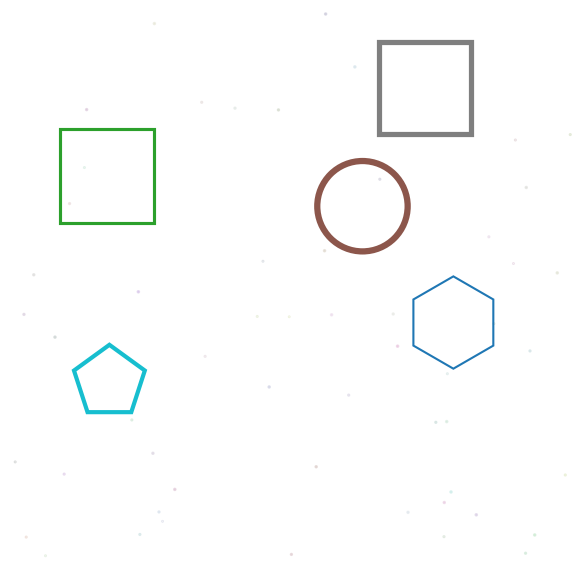[{"shape": "hexagon", "thickness": 1, "radius": 0.4, "center": [0.785, 0.441]}, {"shape": "square", "thickness": 1.5, "radius": 0.41, "center": [0.186, 0.694]}, {"shape": "circle", "thickness": 3, "radius": 0.39, "center": [0.628, 0.642]}, {"shape": "square", "thickness": 2.5, "radius": 0.4, "center": [0.736, 0.847]}, {"shape": "pentagon", "thickness": 2, "radius": 0.32, "center": [0.189, 0.338]}]